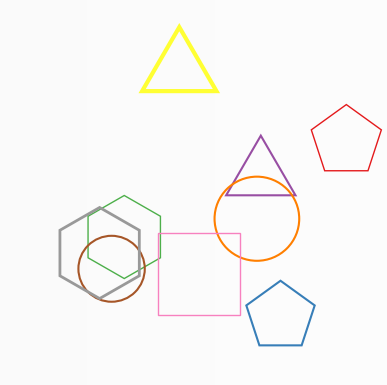[{"shape": "pentagon", "thickness": 1, "radius": 0.48, "center": [0.894, 0.633]}, {"shape": "pentagon", "thickness": 1.5, "radius": 0.46, "center": [0.724, 0.178]}, {"shape": "hexagon", "thickness": 1, "radius": 0.54, "center": [0.321, 0.384]}, {"shape": "triangle", "thickness": 1.5, "radius": 0.52, "center": [0.673, 0.544]}, {"shape": "circle", "thickness": 1.5, "radius": 0.55, "center": [0.663, 0.432]}, {"shape": "triangle", "thickness": 3, "radius": 0.55, "center": [0.463, 0.819]}, {"shape": "circle", "thickness": 1.5, "radius": 0.43, "center": [0.288, 0.302]}, {"shape": "square", "thickness": 1, "radius": 0.53, "center": [0.514, 0.288]}, {"shape": "hexagon", "thickness": 2, "radius": 0.59, "center": [0.257, 0.343]}]